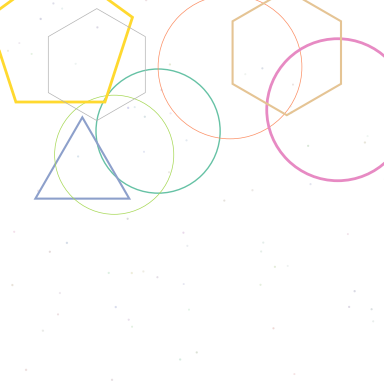[{"shape": "circle", "thickness": 1, "radius": 0.81, "center": [0.411, 0.66]}, {"shape": "circle", "thickness": 0.5, "radius": 0.93, "center": [0.597, 0.826]}, {"shape": "triangle", "thickness": 1.5, "radius": 0.7, "center": [0.214, 0.554]}, {"shape": "circle", "thickness": 2, "radius": 0.92, "center": [0.877, 0.715]}, {"shape": "circle", "thickness": 0.5, "radius": 0.77, "center": [0.297, 0.598]}, {"shape": "pentagon", "thickness": 2, "radius": 0.98, "center": [0.157, 0.894]}, {"shape": "hexagon", "thickness": 1.5, "radius": 0.81, "center": [0.745, 0.863]}, {"shape": "hexagon", "thickness": 0.5, "radius": 0.73, "center": [0.251, 0.832]}]